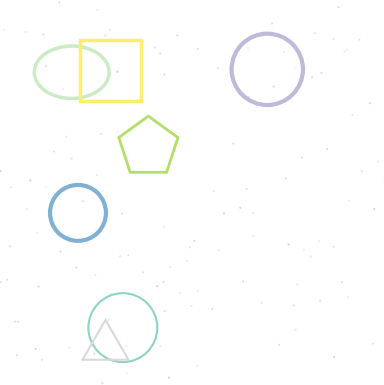[{"shape": "circle", "thickness": 1.5, "radius": 0.45, "center": [0.319, 0.149]}, {"shape": "circle", "thickness": 3, "radius": 0.46, "center": [0.694, 0.82]}, {"shape": "circle", "thickness": 3, "radius": 0.36, "center": [0.203, 0.447]}, {"shape": "pentagon", "thickness": 2, "radius": 0.4, "center": [0.385, 0.618]}, {"shape": "triangle", "thickness": 1.5, "radius": 0.34, "center": [0.274, 0.1]}, {"shape": "oval", "thickness": 2.5, "radius": 0.49, "center": [0.186, 0.812]}, {"shape": "square", "thickness": 2.5, "radius": 0.4, "center": [0.286, 0.816]}]